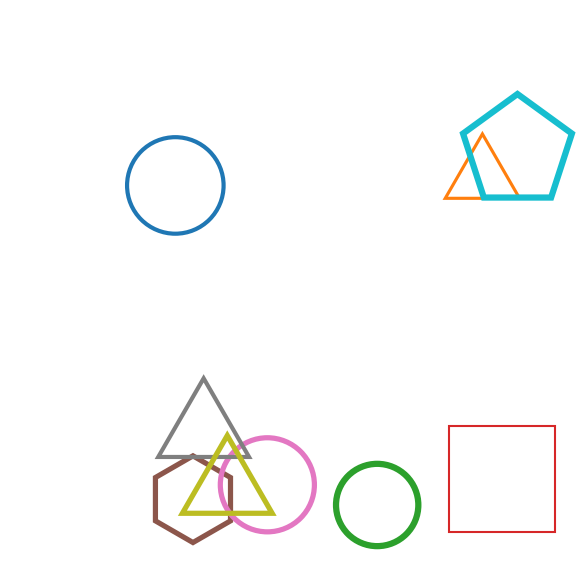[{"shape": "circle", "thickness": 2, "radius": 0.42, "center": [0.304, 0.678]}, {"shape": "triangle", "thickness": 1.5, "radius": 0.37, "center": [0.835, 0.693]}, {"shape": "circle", "thickness": 3, "radius": 0.36, "center": [0.653, 0.125]}, {"shape": "square", "thickness": 1, "radius": 0.46, "center": [0.869, 0.169]}, {"shape": "hexagon", "thickness": 2.5, "radius": 0.38, "center": [0.334, 0.135]}, {"shape": "circle", "thickness": 2.5, "radius": 0.41, "center": [0.463, 0.16]}, {"shape": "triangle", "thickness": 2, "radius": 0.45, "center": [0.353, 0.253]}, {"shape": "triangle", "thickness": 2.5, "radius": 0.45, "center": [0.394, 0.155]}, {"shape": "pentagon", "thickness": 3, "radius": 0.5, "center": [0.896, 0.737]}]